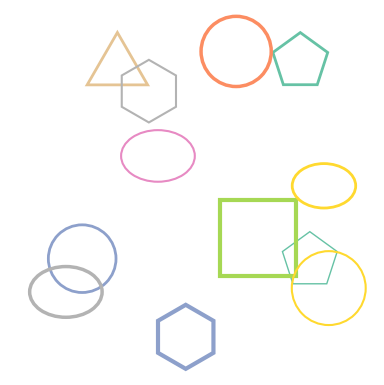[{"shape": "pentagon", "thickness": 2, "radius": 0.37, "center": [0.78, 0.841]}, {"shape": "pentagon", "thickness": 1, "radius": 0.37, "center": [0.805, 0.323]}, {"shape": "circle", "thickness": 2.5, "radius": 0.46, "center": [0.613, 0.866]}, {"shape": "hexagon", "thickness": 3, "radius": 0.42, "center": [0.482, 0.125]}, {"shape": "circle", "thickness": 2, "radius": 0.44, "center": [0.213, 0.328]}, {"shape": "oval", "thickness": 1.5, "radius": 0.48, "center": [0.41, 0.595]}, {"shape": "square", "thickness": 3, "radius": 0.49, "center": [0.669, 0.382]}, {"shape": "circle", "thickness": 1.5, "radius": 0.48, "center": [0.854, 0.252]}, {"shape": "oval", "thickness": 2, "radius": 0.41, "center": [0.841, 0.517]}, {"shape": "triangle", "thickness": 2, "radius": 0.45, "center": [0.305, 0.825]}, {"shape": "hexagon", "thickness": 1.5, "radius": 0.41, "center": [0.387, 0.763]}, {"shape": "oval", "thickness": 2.5, "radius": 0.47, "center": [0.171, 0.242]}]